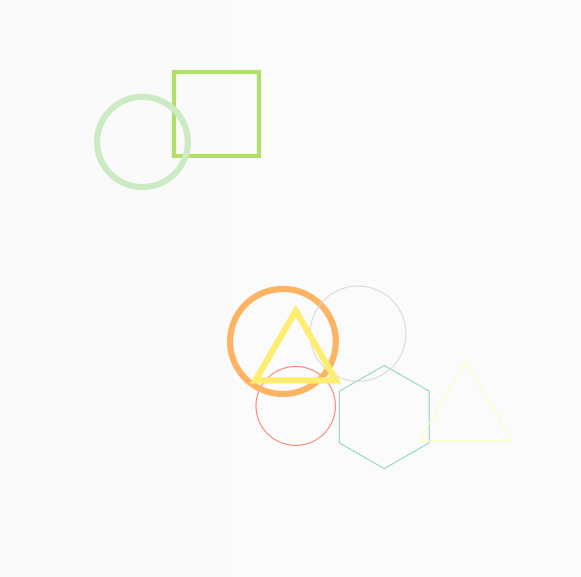[{"shape": "hexagon", "thickness": 0.5, "radius": 0.45, "center": [0.661, 0.277]}, {"shape": "triangle", "thickness": 0.5, "radius": 0.46, "center": [0.801, 0.282]}, {"shape": "circle", "thickness": 0.5, "radius": 0.34, "center": [0.509, 0.296]}, {"shape": "circle", "thickness": 3, "radius": 0.45, "center": [0.487, 0.408]}, {"shape": "square", "thickness": 2, "radius": 0.36, "center": [0.373, 0.801]}, {"shape": "circle", "thickness": 0.5, "radius": 0.41, "center": [0.616, 0.421]}, {"shape": "circle", "thickness": 3, "radius": 0.39, "center": [0.245, 0.753]}, {"shape": "triangle", "thickness": 3, "radius": 0.4, "center": [0.509, 0.381]}]